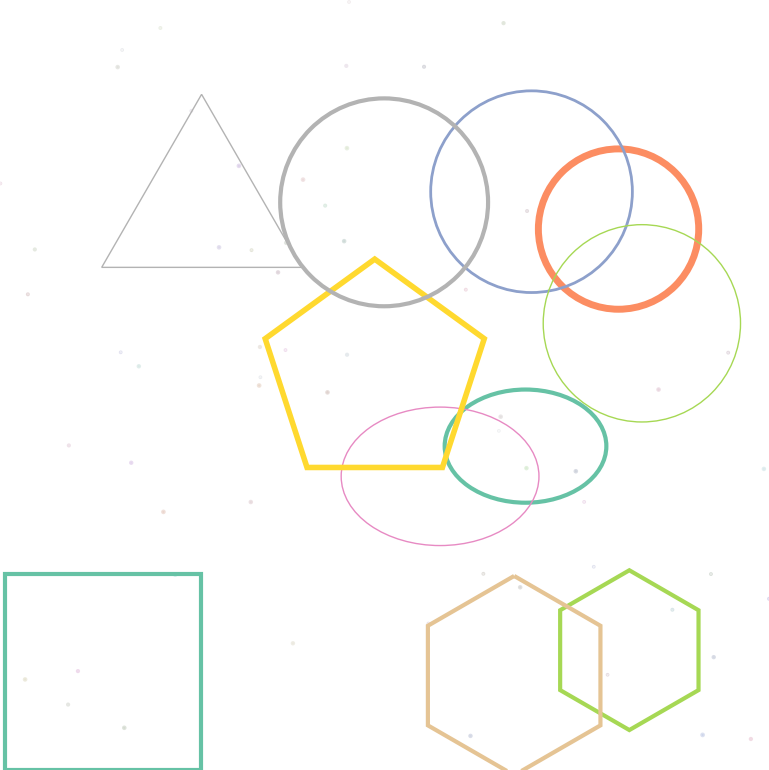[{"shape": "square", "thickness": 1.5, "radius": 0.64, "center": [0.133, 0.128]}, {"shape": "oval", "thickness": 1.5, "radius": 0.52, "center": [0.682, 0.421]}, {"shape": "circle", "thickness": 2.5, "radius": 0.52, "center": [0.803, 0.703]}, {"shape": "circle", "thickness": 1, "radius": 0.65, "center": [0.69, 0.751]}, {"shape": "oval", "thickness": 0.5, "radius": 0.64, "center": [0.572, 0.381]}, {"shape": "circle", "thickness": 0.5, "radius": 0.64, "center": [0.834, 0.58]}, {"shape": "hexagon", "thickness": 1.5, "radius": 0.52, "center": [0.817, 0.156]}, {"shape": "pentagon", "thickness": 2, "radius": 0.75, "center": [0.487, 0.514]}, {"shape": "hexagon", "thickness": 1.5, "radius": 0.65, "center": [0.668, 0.123]}, {"shape": "triangle", "thickness": 0.5, "radius": 0.75, "center": [0.262, 0.728]}, {"shape": "circle", "thickness": 1.5, "radius": 0.67, "center": [0.499, 0.737]}]